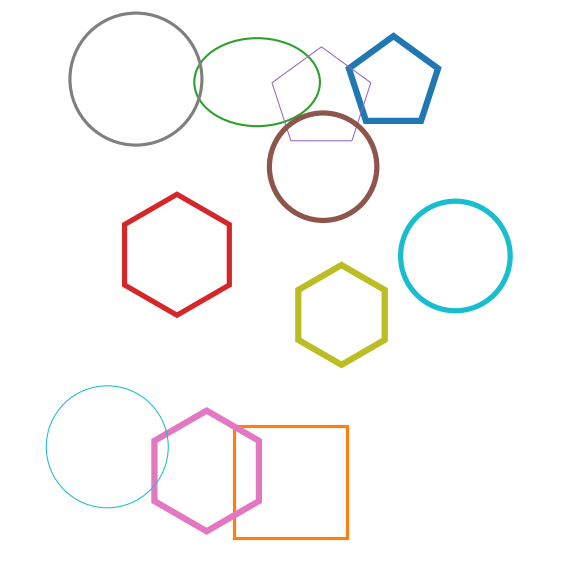[{"shape": "pentagon", "thickness": 3, "radius": 0.41, "center": [0.681, 0.855]}, {"shape": "square", "thickness": 1.5, "radius": 0.49, "center": [0.503, 0.164]}, {"shape": "oval", "thickness": 1, "radius": 0.54, "center": [0.445, 0.857]}, {"shape": "hexagon", "thickness": 2.5, "radius": 0.52, "center": [0.306, 0.558]}, {"shape": "pentagon", "thickness": 0.5, "radius": 0.45, "center": [0.557, 0.828]}, {"shape": "circle", "thickness": 2.5, "radius": 0.47, "center": [0.56, 0.71]}, {"shape": "hexagon", "thickness": 3, "radius": 0.52, "center": [0.358, 0.184]}, {"shape": "circle", "thickness": 1.5, "radius": 0.57, "center": [0.235, 0.862]}, {"shape": "hexagon", "thickness": 3, "radius": 0.43, "center": [0.591, 0.454]}, {"shape": "circle", "thickness": 2.5, "radius": 0.47, "center": [0.789, 0.556]}, {"shape": "circle", "thickness": 0.5, "radius": 0.53, "center": [0.186, 0.225]}]